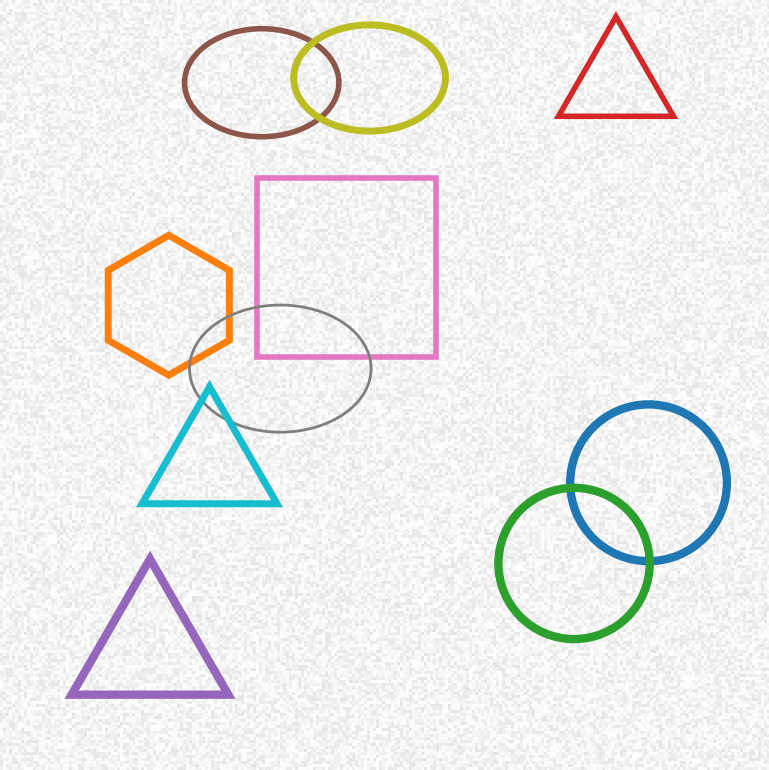[{"shape": "circle", "thickness": 3, "radius": 0.51, "center": [0.842, 0.373]}, {"shape": "hexagon", "thickness": 2.5, "radius": 0.45, "center": [0.219, 0.604]}, {"shape": "circle", "thickness": 3, "radius": 0.49, "center": [0.746, 0.268]}, {"shape": "triangle", "thickness": 2, "radius": 0.43, "center": [0.8, 0.892]}, {"shape": "triangle", "thickness": 3, "radius": 0.59, "center": [0.195, 0.157]}, {"shape": "oval", "thickness": 2, "radius": 0.5, "center": [0.34, 0.893]}, {"shape": "square", "thickness": 2, "radius": 0.58, "center": [0.45, 0.652]}, {"shape": "oval", "thickness": 1, "radius": 0.59, "center": [0.364, 0.521]}, {"shape": "oval", "thickness": 2.5, "radius": 0.49, "center": [0.48, 0.899]}, {"shape": "triangle", "thickness": 2.5, "radius": 0.51, "center": [0.272, 0.396]}]